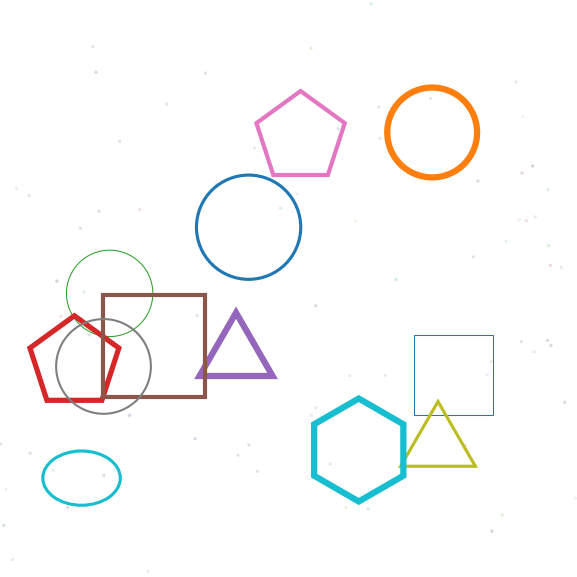[{"shape": "circle", "thickness": 1.5, "radius": 0.45, "center": [0.43, 0.606]}, {"shape": "square", "thickness": 0.5, "radius": 0.35, "center": [0.785, 0.35]}, {"shape": "circle", "thickness": 3, "radius": 0.39, "center": [0.748, 0.77]}, {"shape": "circle", "thickness": 0.5, "radius": 0.37, "center": [0.19, 0.491]}, {"shape": "pentagon", "thickness": 2.5, "radius": 0.4, "center": [0.129, 0.371]}, {"shape": "triangle", "thickness": 3, "radius": 0.37, "center": [0.409, 0.385]}, {"shape": "square", "thickness": 2, "radius": 0.44, "center": [0.267, 0.4]}, {"shape": "pentagon", "thickness": 2, "radius": 0.4, "center": [0.521, 0.761]}, {"shape": "circle", "thickness": 1, "radius": 0.41, "center": [0.179, 0.365]}, {"shape": "triangle", "thickness": 1.5, "radius": 0.37, "center": [0.758, 0.229]}, {"shape": "hexagon", "thickness": 3, "radius": 0.45, "center": [0.621, 0.22]}, {"shape": "oval", "thickness": 1.5, "radius": 0.34, "center": [0.141, 0.171]}]